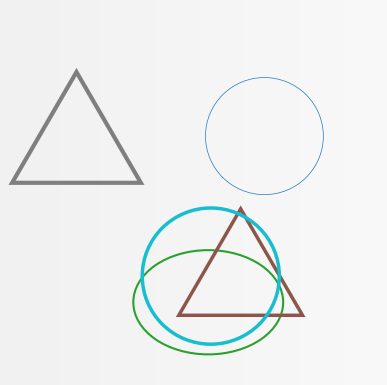[{"shape": "circle", "thickness": 0.5, "radius": 0.76, "center": [0.682, 0.647]}, {"shape": "oval", "thickness": 1.5, "radius": 0.97, "center": [0.537, 0.215]}, {"shape": "triangle", "thickness": 2.5, "radius": 0.92, "center": [0.621, 0.273]}, {"shape": "triangle", "thickness": 3, "radius": 0.96, "center": [0.197, 0.621]}, {"shape": "circle", "thickness": 2.5, "radius": 0.88, "center": [0.544, 0.283]}]